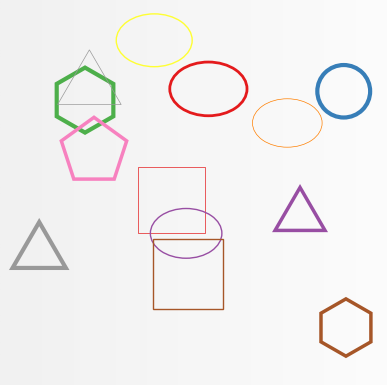[{"shape": "square", "thickness": 0.5, "radius": 0.43, "center": [0.444, 0.481]}, {"shape": "oval", "thickness": 2, "radius": 0.5, "center": [0.538, 0.769]}, {"shape": "circle", "thickness": 3, "radius": 0.34, "center": [0.887, 0.763]}, {"shape": "hexagon", "thickness": 3, "radius": 0.42, "center": [0.219, 0.74]}, {"shape": "oval", "thickness": 1, "radius": 0.46, "center": [0.48, 0.394]}, {"shape": "triangle", "thickness": 2.5, "radius": 0.37, "center": [0.774, 0.439]}, {"shape": "oval", "thickness": 0.5, "radius": 0.45, "center": [0.741, 0.681]}, {"shape": "oval", "thickness": 1, "radius": 0.49, "center": [0.398, 0.895]}, {"shape": "hexagon", "thickness": 2.5, "radius": 0.37, "center": [0.893, 0.149]}, {"shape": "square", "thickness": 1, "radius": 0.45, "center": [0.485, 0.288]}, {"shape": "pentagon", "thickness": 2.5, "radius": 0.44, "center": [0.243, 0.607]}, {"shape": "triangle", "thickness": 3, "radius": 0.4, "center": [0.101, 0.344]}, {"shape": "triangle", "thickness": 0.5, "radius": 0.47, "center": [0.231, 0.776]}]